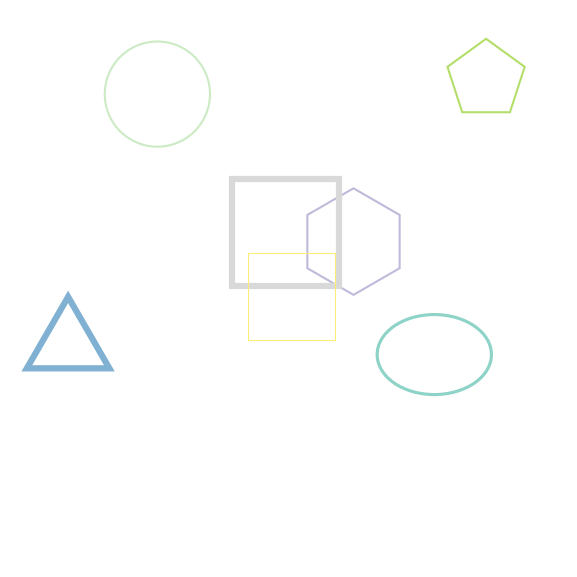[{"shape": "oval", "thickness": 1.5, "radius": 0.49, "center": [0.752, 0.385]}, {"shape": "hexagon", "thickness": 1, "radius": 0.46, "center": [0.612, 0.581]}, {"shape": "triangle", "thickness": 3, "radius": 0.41, "center": [0.118, 0.403]}, {"shape": "pentagon", "thickness": 1, "radius": 0.35, "center": [0.842, 0.862]}, {"shape": "square", "thickness": 3, "radius": 0.46, "center": [0.494, 0.597]}, {"shape": "circle", "thickness": 1, "radius": 0.46, "center": [0.273, 0.836]}, {"shape": "square", "thickness": 0.5, "radius": 0.38, "center": [0.505, 0.486]}]